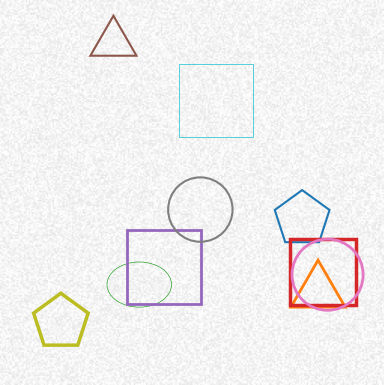[{"shape": "pentagon", "thickness": 1.5, "radius": 0.37, "center": [0.785, 0.431]}, {"shape": "triangle", "thickness": 2, "radius": 0.41, "center": [0.826, 0.243]}, {"shape": "oval", "thickness": 0.5, "radius": 0.42, "center": [0.362, 0.261]}, {"shape": "square", "thickness": 2.5, "radius": 0.43, "center": [0.839, 0.294]}, {"shape": "square", "thickness": 2, "radius": 0.48, "center": [0.426, 0.306]}, {"shape": "triangle", "thickness": 1.5, "radius": 0.35, "center": [0.295, 0.89]}, {"shape": "circle", "thickness": 2, "radius": 0.46, "center": [0.851, 0.286]}, {"shape": "circle", "thickness": 1.5, "radius": 0.42, "center": [0.52, 0.456]}, {"shape": "pentagon", "thickness": 2.5, "radius": 0.37, "center": [0.158, 0.164]}, {"shape": "square", "thickness": 0.5, "radius": 0.48, "center": [0.561, 0.739]}]